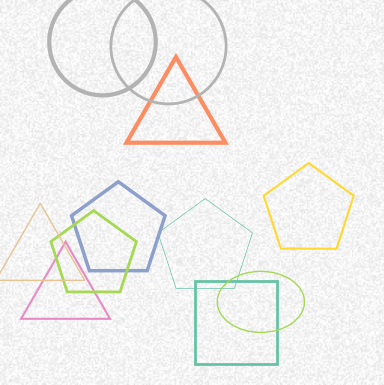[{"shape": "pentagon", "thickness": 0.5, "radius": 0.64, "center": [0.533, 0.355]}, {"shape": "square", "thickness": 2, "radius": 0.54, "center": [0.613, 0.162]}, {"shape": "triangle", "thickness": 3, "radius": 0.74, "center": [0.457, 0.703]}, {"shape": "pentagon", "thickness": 2.5, "radius": 0.64, "center": [0.307, 0.4]}, {"shape": "triangle", "thickness": 1.5, "radius": 0.67, "center": [0.17, 0.239]}, {"shape": "oval", "thickness": 1, "radius": 0.57, "center": [0.678, 0.216]}, {"shape": "pentagon", "thickness": 2, "radius": 0.58, "center": [0.243, 0.336]}, {"shape": "pentagon", "thickness": 1.5, "radius": 0.61, "center": [0.802, 0.454]}, {"shape": "triangle", "thickness": 1, "radius": 0.67, "center": [0.105, 0.339]}, {"shape": "circle", "thickness": 3, "radius": 0.69, "center": [0.266, 0.891]}, {"shape": "circle", "thickness": 2, "radius": 0.75, "center": [0.438, 0.88]}]